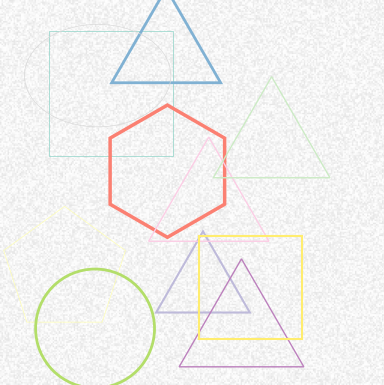[{"shape": "square", "thickness": 0.5, "radius": 0.81, "center": [0.287, 0.757]}, {"shape": "pentagon", "thickness": 0.5, "radius": 0.83, "center": [0.168, 0.298]}, {"shape": "triangle", "thickness": 1.5, "radius": 0.7, "center": [0.527, 0.259]}, {"shape": "hexagon", "thickness": 2.5, "radius": 0.86, "center": [0.435, 0.555]}, {"shape": "triangle", "thickness": 2, "radius": 0.82, "center": [0.432, 0.867]}, {"shape": "circle", "thickness": 2, "radius": 0.77, "center": [0.247, 0.147]}, {"shape": "triangle", "thickness": 1, "radius": 0.9, "center": [0.542, 0.464]}, {"shape": "oval", "thickness": 0.5, "radius": 0.95, "center": [0.254, 0.804]}, {"shape": "triangle", "thickness": 1, "radius": 0.93, "center": [0.627, 0.141]}, {"shape": "triangle", "thickness": 1, "radius": 0.87, "center": [0.706, 0.626]}, {"shape": "square", "thickness": 1.5, "radius": 0.67, "center": [0.65, 0.252]}]